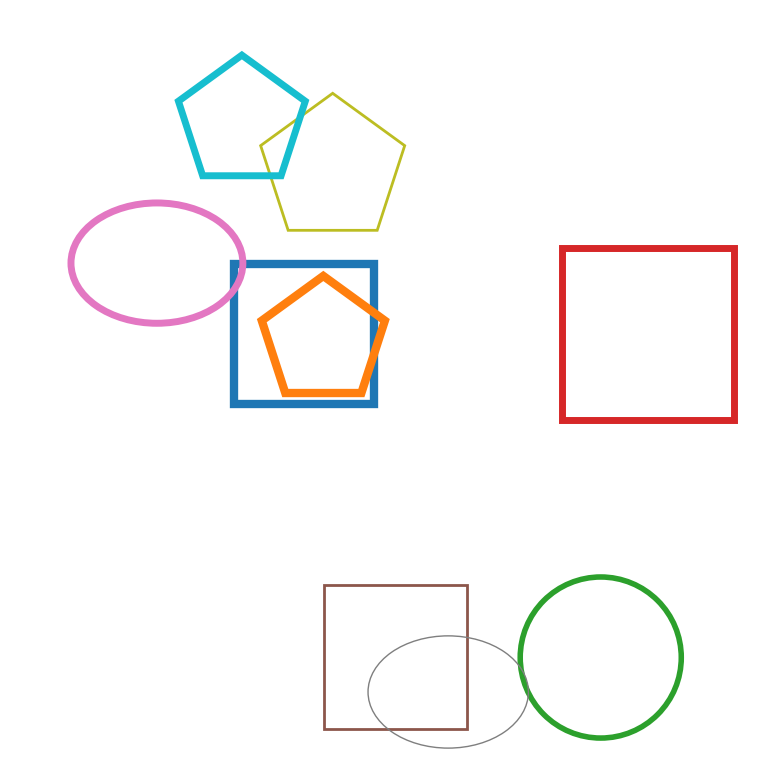[{"shape": "square", "thickness": 3, "radius": 0.45, "center": [0.395, 0.566]}, {"shape": "pentagon", "thickness": 3, "radius": 0.42, "center": [0.42, 0.558]}, {"shape": "circle", "thickness": 2, "radius": 0.52, "center": [0.78, 0.146]}, {"shape": "square", "thickness": 2.5, "radius": 0.56, "center": [0.841, 0.566]}, {"shape": "square", "thickness": 1, "radius": 0.47, "center": [0.514, 0.147]}, {"shape": "oval", "thickness": 2.5, "radius": 0.56, "center": [0.204, 0.658]}, {"shape": "oval", "thickness": 0.5, "radius": 0.52, "center": [0.582, 0.101]}, {"shape": "pentagon", "thickness": 1, "radius": 0.49, "center": [0.432, 0.78]}, {"shape": "pentagon", "thickness": 2.5, "radius": 0.43, "center": [0.314, 0.842]}]